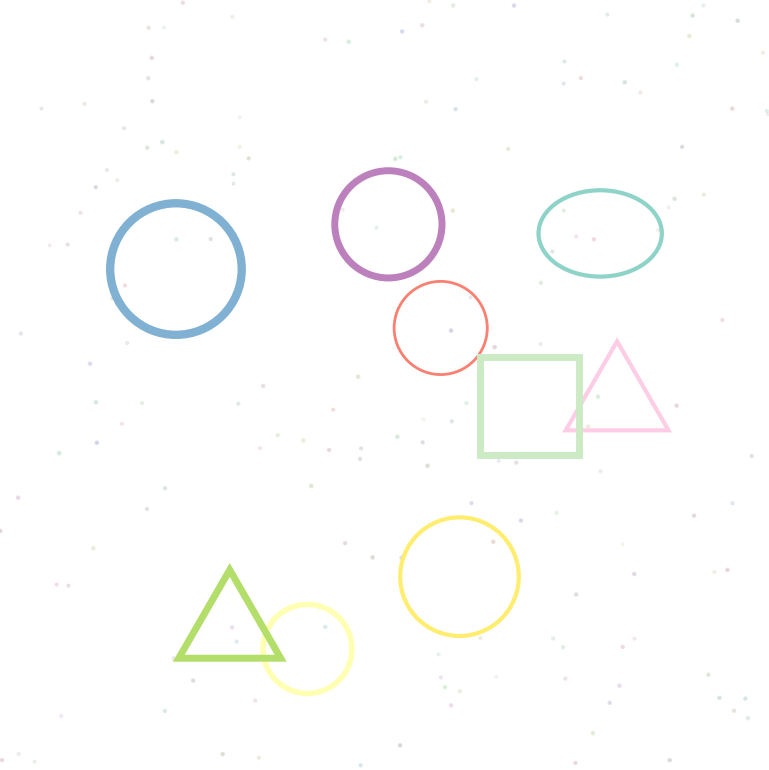[{"shape": "oval", "thickness": 1.5, "radius": 0.4, "center": [0.779, 0.697]}, {"shape": "circle", "thickness": 2, "radius": 0.29, "center": [0.399, 0.157]}, {"shape": "circle", "thickness": 1, "radius": 0.3, "center": [0.572, 0.574]}, {"shape": "circle", "thickness": 3, "radius": 0.43, "center": [0.229, 0.651]}, {"shape": "triangle", "thickness": 2.5, "radius": 0.38, "center": [0.298, 0.183]}, {"shape": "triangle", "thickness": 1.5, "radius": 0.39, "center": [0.801, 0.48]}, {"shape": "circle", "thickness": 2.5, "radius": 0.35, "center": [0.504, 0.709]}, {"shape": "square", "thickness": 2.5, "radius": 0.32, "center": [0.688, 0.473]}, {"shape": "circle", "thickness": 1.5, "radius": 0.39, "center": [0.597, 0.251]}]